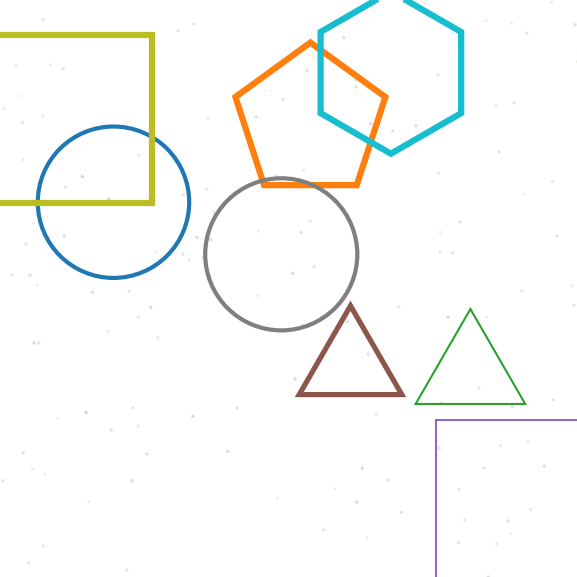[{"shape": "circle", "thickness": 2, "radius": 0.66, "center": [0.197, 0.649]}, {"shape": "pentagon", "thickness": 3, "radius": 0.68, "center": [0.537, 0.789]}, {"shape": "triangle", "thickness": 1, "radius": 0.55, "center": [0.815, 0.354]}, {"shape": "square", "thickness": 1, "radius": 0.7, "center": [0.894, 0.132]}, {"shape": "triangle", "thickness": 2.5, "radius": 0.51, "center": [0.607, 0.367]}, {"shape": "circle", "thickness": 2, "radius": 0.66, "center": [0.487, 0.559]}, {"shape": "square", "thickness": 3, "radius": 0.73, "center": [0.117, 0.793]}, {"shape": "hexagon", "thickness": 3, "radius": 0.7, "center": [0.677, 0.873]}]